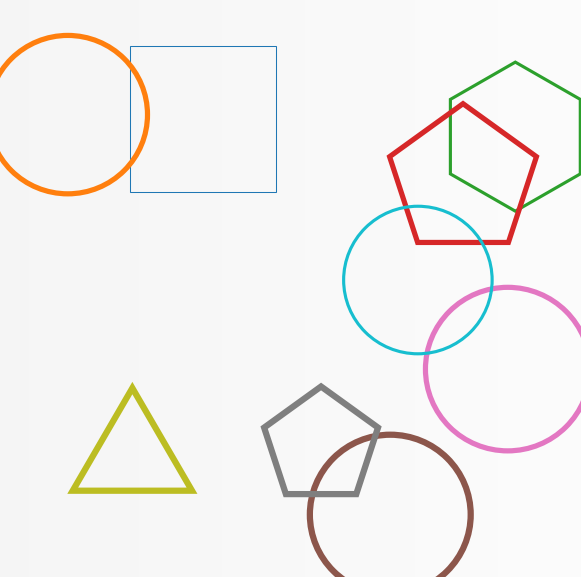[{"shape": "square", "thickness": 0.5, "radius": 0.63, "center": [0.349, 0.793]}, {"shape": "circle", "thickness": 2.5, "radius": 0.69, "center": [0.117, 0.801]}, {"shape": "hexagon", "thickness": 1.5, "radius": 0.65, "center": [0.887, 0.763]}, {"shape": "pentagon", "thickness": 2.5, "radius": 0.66, "center": [0.797, 0.687]}, {"shape": "circle", "thickness": 3, "radius": 0.69, "center": [0.671, 0.108]}, {"shape": "circle", "thickness": 2.5, "radius": 0.71, "center": [0.874, 0.36]}, {"shape": "pentagon", "thickness": 3, "radius": 0.51, "center": [0.552, 0.227]}, {"shape": "triangle", "thickness": 3, "radius": 0.59, "center": [0.228, 0.209]}, {"shape": "circle", "thickness": 1.5, "radius": 0.64, "center": [0.719, 0.514]}]